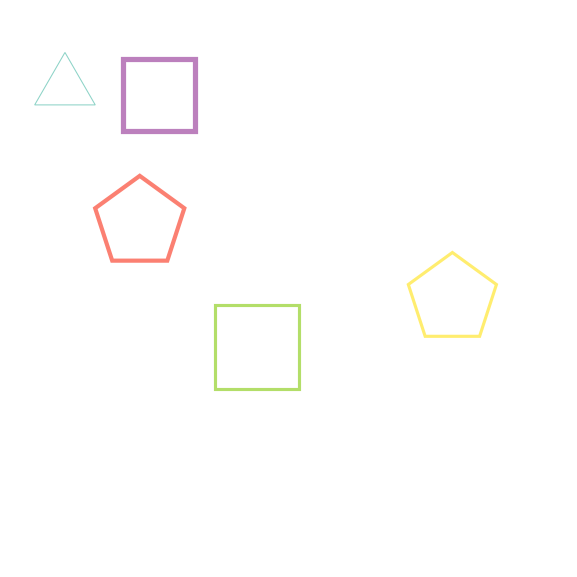[{"shape": "triangle", "thickness": 0.5, "radius": 0.3, "center": [0.112, 0.848]}, {"shape": "pentagon", "thickness": 2, "radius": 0.41, "center": [0.242, 0.613]}, {"shape": "square", "thickness": 1.5, "radius": 0.36, "center": [0.444, 0.399]}, {"shape": "square", "thickness": 2.5, "radius": 0.31, "center": [0.275, 0.835]}, {"shape": "pentagon", "thickness": 1.5, "radius": 0.4, "center": [0.783, 0.482]}]